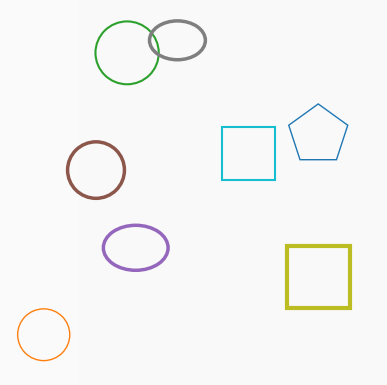[{"shape": "pentagon", "thickness": 1, "radius": 0.4, "center": [0.821, 0.65]}, {"shape": "circle", "thickness": 1, "radius": 0.34, "center": [0.113, 0.131]}, {"shape": "circle", "thickness": 1.5, "radius": 0.41, "center": [0.328, 0.863]}, {"shape": "oval", "thickness": 2.5, "radius": 0.42, "center": [0.35, 0.356]}, {"shape": "circle", "thickness": 2.5, "radius": 0.37, "center": [0.248, 0.558]}, {"shape": "oval", "thickness": 2.5, "radius": 0.36, "center": [0.458, 0.895]}, {"shape": "square", "thickness": 3, "radius": 0.41, "center": [0.823, 0.281]}, {"shape": "square", "thickness": 1.5, "radius": 0.34, "center": [0.642, 0.601]}]